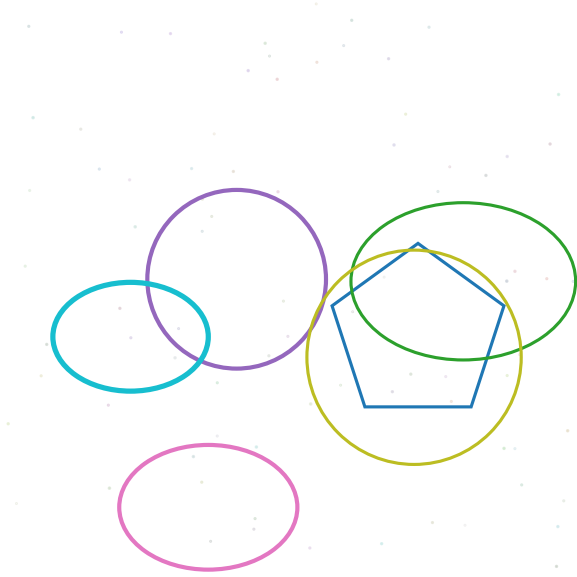[{"shape": "pentagon", "thickness": 1.5, "radius": 0.78, "center": [0.724, 0.421]}, {"shape": "oval", "thickness": 1.5, "radius": 0.97, "center": [0.802, 0.512]}, {"shape": "circle", "thickness": 2, "radius": 0.77, "center": [0.41, 0.516]}, {"shape": "oval", "thickness": 2, "radius": 0.77, "center": [0.361, 0.121]}, {"shape": "circle", "thickness": 1.5, "radius": 0.93, "center": [0.717, 0.38]}, {"shape": "oval", "thickness": 2.5, "radius": 0.67, "center": [0.226, 0.416]}]